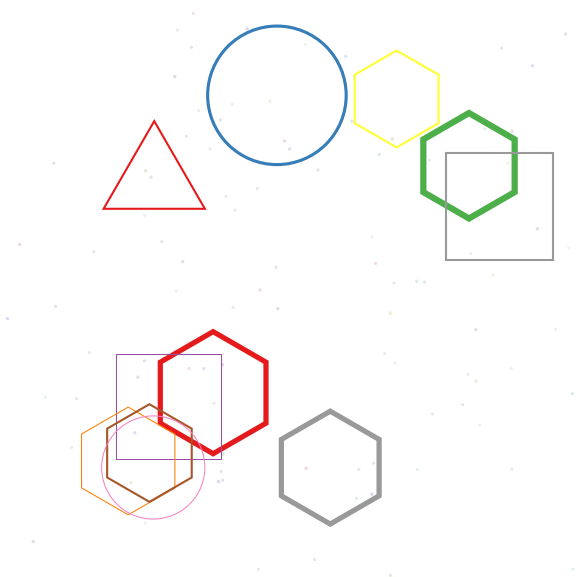[{"shape": "triangle", "thickness": 1, "radius": 0.51, "center": [0.267, 0.688]}, {"shape": "hexagon", "thickness": 2.5, "radius": 0.53, "center": [0.369, 0.319]}, {"shape": "circle", "thickness": 1.5, "radius": 0.6, "center": [0.48, 0.834]}, {"shape": "hexagon", "thickness": 3, "radius": 0.46, "center": [0.812, 0.712]}, {"shape": "square", "thickness": 0.5, "radius": 0.46, "center": [0.292, 0.295]}, {"shape": "hexagon", "thickness": 0.5, "radius": 0.47, "center": [0.222, 0.201]}, {"shape": "hexagon", "thickness": 1, "radius": 0.42, "center": [0.687, 0.828]}, {"shape": "hexagon", "thickness": 1, "radius": 0.42, "center": [0.259, 0.215]}, {"shape": "circle", "thickness": 0.5, "radius": 0.45, "center": [0.265, 0.19]}, {"shape": "hexagon", "thickness": 2.5, "radius": 0.49, "center": [0.572, 0.189]}, {"shape": "square", "thickness": 1, "radius": 0.46, "center": [0.864, 0.641]}]